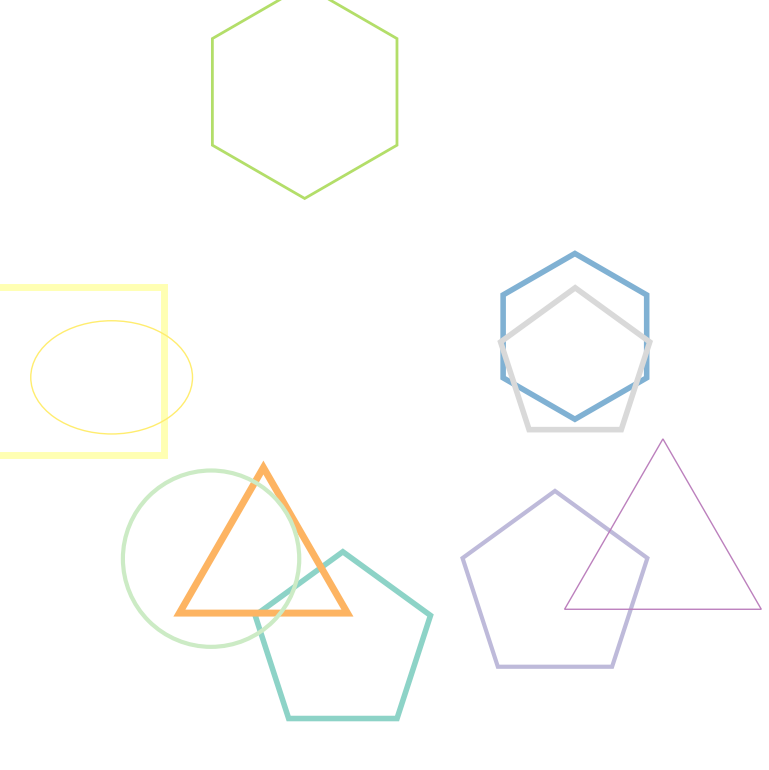[{"shape": "pentagon", "thickness": 2, "radius": 0.6, "center": [0.445, 0.164]}, {"shape": "square", "thickness": 2.5, "radius": 0.54, "center": [0.104, 0.518]}, {"shape": "pentagon", "thickness": 1.5, "radius": 0.63, "center": [0.721, 0.236]}, {"shape": "hexagon", "thickness": 2, "radius": 0.54, "center": [0.747, 0.563]}, {"shape": "triangle", "thickness": 2.5, "radius": 0.63, "center": [0.342, 0.267]}, {"shape": "hexagon", "thickness": 1, "radius": 0.69, "center": [0.396, 0.881]}, {"shape": "pentagon", "thickness": 2, "radius": 0.51, "center": [0.747, 0.524]}, {"shape": "triangle", "thickness": 0.5, "radius": 0.74, "center": [0.861, 0.282]}, {"shape": "circle", "thickness": 1.5, "radius": 0.57, "center": [0.274, 0.274]}, {"shape": "oval", "thickness": 0.5, "radius": 0.53, "center": [0.145, 0.51]}]